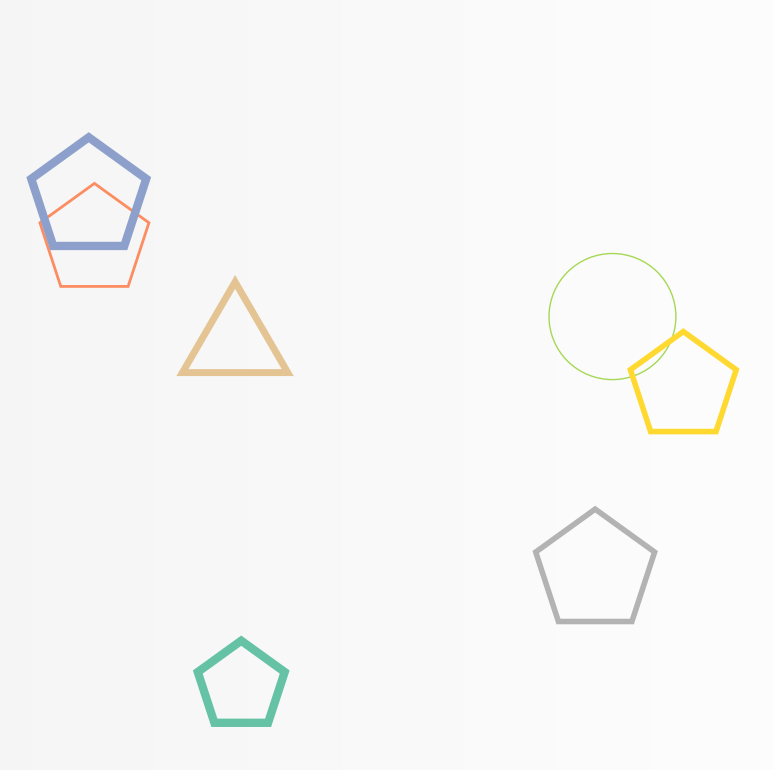[{"shape": "pentagon", "thickness": 3, "radius": 0.29, "center": [0.311, 0.109]}, {"shape": "pentagon", "thickness": 1, "radius": 0.37, "center": [0.122, 0.688]}, {"shape": "pentagon", "thickness": 3, "radius": 0.39, "center": [0.115, 0.744]}, {"shape": "circle", "thickness": 0.5, "radius": 0.41, "center": [0.79, 0.589]}, {"shape": "pentagon", "thickness": 2, "radius": 0.36, "center": [0.882, 0.498]}, {"shape": "triangle", "thickness": 2.5, "radius": 0.39, "center": [0.303, 0.555]}, {"shape": "pentagon", "thickness": 2, "radius": 0.4, "center": [0.768, 0.258]}]